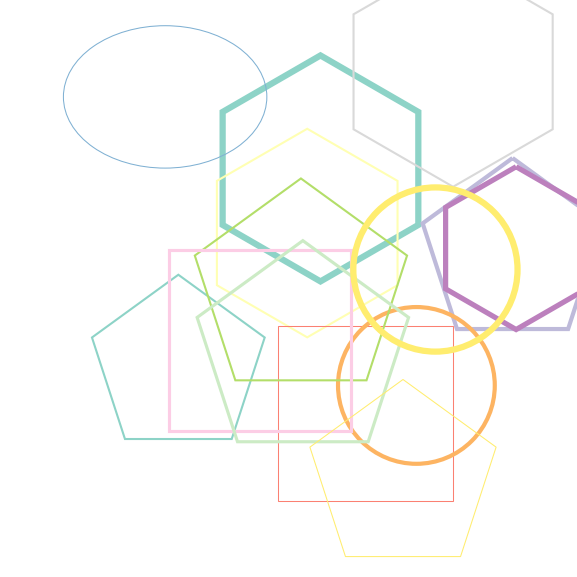[{"shape": "pentagon", "thickness": 1, "radius": 0.79, "center": [0.309, 0.366]}, {"shape": "hexagon", "thickness": 3, "radius": 0.98, "center": [0.555, 0.707]}, {"shape": "hexagon", "thickness": 1, "radius": 0.9, "center": [0.532, 0.596]}, {"shape": "pentagon", "thickness": 2, "radius": 0.82, "center": [0.888, 0.562]}, {"shape": "square", "thickness": 0.5, "radius": 0.76, "center": [0.632, 0.283]}, {"shape": "oval", "thickness": 0.5, "radius": 0.88, "center": [0.286, 0.831]}, {"shape": "circle", "thickness": 2, "radius": 0.68, "center": [0.721, 0.332]}, {"shape": "pentagon", "thickness": 1, "radius": 0.97, "center": [0.521, 0.497]}, {"shape": "square", "thickness": 1.5, "radius": 0.79, "center": [0.451, 0.409]}, {"shape": "hexagon", "thickness": 1, "radius": 1.0, "center": [0.785, 0.875]}, {"shape": "hexagon", "thickness": 2.5, "radius": 0.7, "center": [0.894, 0.569]}, {"shape": "pentagon", "thickness": 1.5, "radius": 0.96, "center": [0.524, 0.39]}, {"shape": "circle", "thickness": 3, "radius": 0.71, "center": [0.754, 0.532]}, {"shape": "pentagon", "thickness": 0.5, "radius": 0.85, "center": [0.698, 0.172]}]